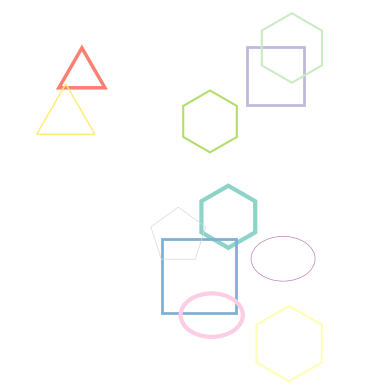[{"shape": "hexagon", "thickness": 3, "radius": 0.4, "center": [0.593, 0.437]}, {"shape": "hexagon", "thickness": 1.5, "radius": 0.49, "center": [0.751, 0.108]}, {"shape": "square", "thickness": 2, "radius": 0.37, "center": [0.716, 0.803]}, {"shape": "triangle", "thickness": 2.5, "radius": 0.35, "center": [0.213, 0.806]}, {"shape": "square", "thickness": 2, "radius": 0.48, "center": [0.516, 0.282]}, {"shape": "hexagon", "thickness": 1.5, "radius": 0.4, "center": [0.546, 0.685]}, {"shape": "oval", "thickness": 3, "radius": 0.4, "center": [0.55, 0.181]}, {"shape": "pentagon", "thickness": 0.5, "radius": 0.37, "center": [0.463, 0.387]}, {"shape": "oval", "thickness": 0.5, "radius": 0.42, "center": [0.735, 0.328]}, {"shape": "hexagon", "thickness": 1.5, "radius": 0.45, "center": [0.758, 0.875]}, {"shape": "triangle", "thickness": 1, "radius": 0.44, "center": [0.171, 0.695]}]